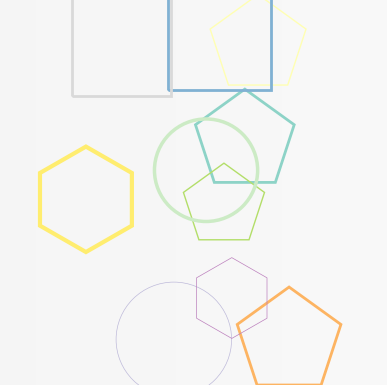[{"shape": "pentagon", "thickness": 2, "radius": 0.67, "center": [0.632, 0.635]}, {"shape": "pentagon", "thickness": 1, "radius": 0.65, "center": [0.666, 0.884]}, {"shape": "circle", "thickness": 0.5, "radius": 0.75, "center": [0.449, 0.118]}, {"shape": "square", "thickness": 2, "radius": 0.66, "center": [0.566, 0.899]}, {"shape": "pentagon", "thickness": 2, "radius": 0.7, "center": [0.746, 0.114]}, {"shape": "pentagon", "thickness": 1, "radius": 0.55, "center": [0.578, 0.466]}, {"shape": "square", "thickness": 2, "radius": 0.64, "center": [0.313, 0.878]}, {"shape": "hexagon", "thickness": 0.5, "radius": 0.52, "center": [0.598, 0.226]}, {"shape": "circle", "thickness": 2.5, "radius": 0.67, "center": [0.532, 0.558]}, {"shape": "hexagon", "thickness": 3, "radius": 0.68, "center": [0.222, 0.482]}]